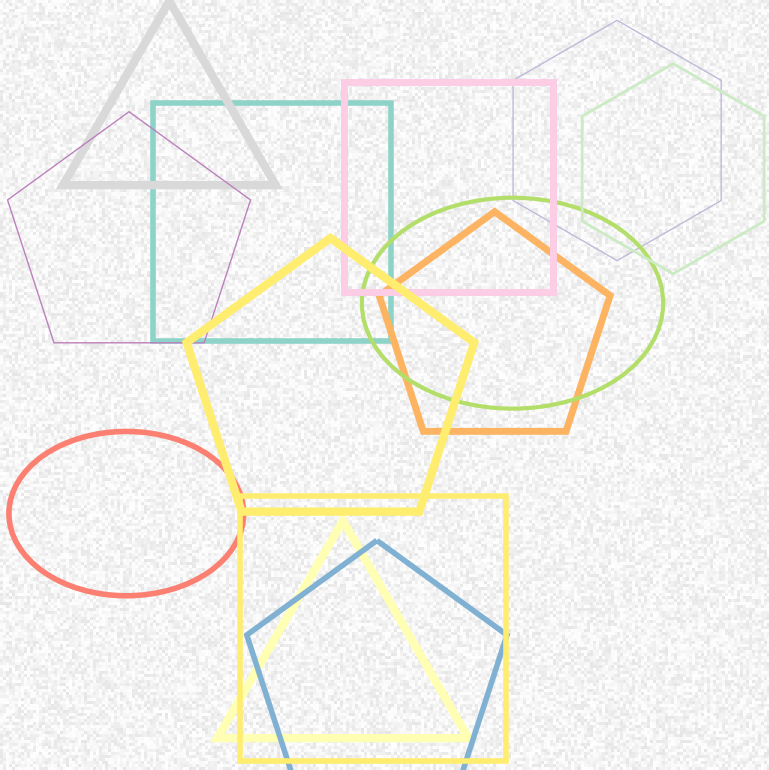[{"shape": "square", "thickness": 2, "radius": 0.77, "center": [0.353, 0.712]}, {"shape": "triangle", "thickness": 3, "radius": 0.94, "center": [0.445, 0.136]}, {"shape": "hexagon", "thickness": 0.5, "radius": 0.78, "center": [0.801, 0.818]}, {"shape": "oval", "thickness": 2, "radius": 0.76, "center": [0.164, 0.333]}, {"shape": "pentagon", "thickness": 2, "radius": 0.89, "center": [0.489, 0.12]}, {"shape": "pentagon", "thickness": 2.5, "radius": 0.79, "center": [0.642, 0.567]}, {"shape": "oval", "thickness": 1.5, "radius": 0.98, "center": [0.666, 0.606]}, {"shape": "square", "thickness": 2.5, "radius": 0.68, "center": [0.582, 0.757]}, {"shape": "triangle", "thickness": 3, "radius": 0.8, "center": [0.22, 0.839]}, {"shape": "pentagon", "thickness": 0.5, "radius": 0.83, "center": [0.168, 0.689]}, {"shape": "hexagon", "thickness": 1, "radius": 0.68, "center": [0.874, 0.781]}, {"shape": "square", "thickness": 2, "radius": 0.86, "center": [0.484, 0.184]}, {"shape": "pentagon", "thickness": 3, "radius": 0.98, "center": [0.429, 0.494]}]